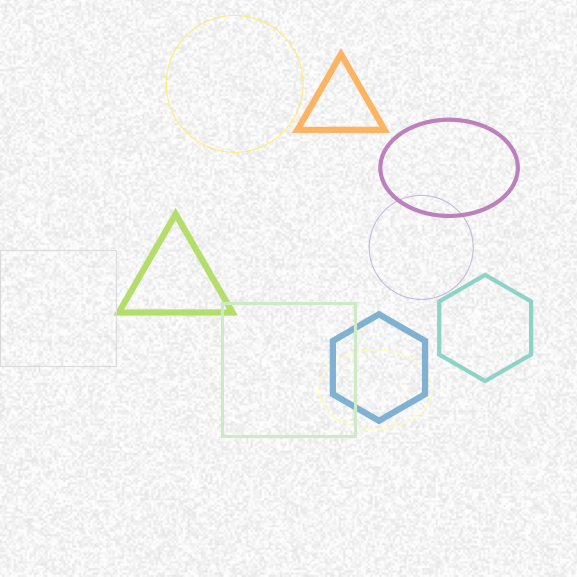[{"shape": "hexagon", "thickness": 2, "radius": 0.46, "center": [0.84, 0.431]}, {"shape": "oval", "thickness": 0.5, "radius": 0.49, "center": [0.65, 0.325]}, {"shape": "circle", "thickness": 0.5, "radius": 0.45, "center": [0.729, 0.571]}, {"shape": "hexagon", "thickness": 3, "radius": 0.46, "center": [0.656, 0.363]}, {"shape": "triangle", "thickness": 3, "radius": 0.44, "center": [0.591, 0.818]}, {"shape": "triangle", "thickness": 3, "radius": 0.57, "center": [0.304, 0.515]}, {"shape": "square", "thickness": 0.5, "radius": 0.5, "center": [0.101, 0.465]}, {"shape": "oval", "thickness": 2, "radius": 0.6, "center": [0.778, 0.709]}, {"shape": "square", "thickness": 1.5, "radius": 0.57, "center": [0.5, 0.359]}, {"shape": "circle", "thickness": 0.5, "radius": 0.59, "center": [0.407, 0.854]}]